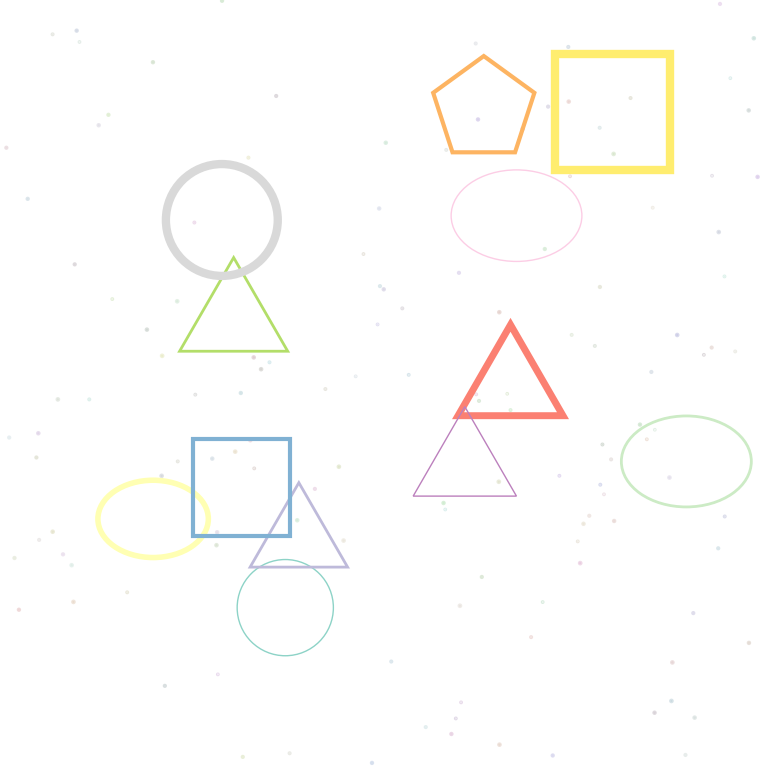[{"shape": "circle", "thickness": 0.5, "radius": 0.31, "center": [0.37, 0.211]}, {"shape": "oval", "thickness": 2, "radius": 0.36, "center": [0.199, 0.326]}, {"shape": "triangle", "thickness": 1, "radius": 0.37, "center": [0.388, 0.3]}, {"shape": "triangle", "thickness": 2.5, "radius": 0.39, "center": [0.663, 0.499]}, {"shape": "square", "thickness": 1.5, "radius": 0.31, "center": [0.314, 0.367]}, {"shape": "pentagon", "thickness": 1.5, "radius": 0.35, "center": [0.628, 0.858]}, {"shape": "triangle", "thickness": 1, "radius": 0.41, "center": [0.303, 0.584]}, {"shape": "oval", "thickness": 0.5, "radius": 0.42, "center": [0.671, 0.72]}, {"shape": "circle", "thickness": 3, "radius": 0.36, "center": [0.288, 0.714]}, {"shape": "triangle", "thickness": 0.5, "radius": 0.39, "center": [0.604, 0.394]}, {"shape": "oval", "thickness": 1, "radius": 0.42, "center": [0.891, 0.401]}, {"shape": "square", "thickness": 3, "radius": 0.38, "center": [0.795, 0.855]}]